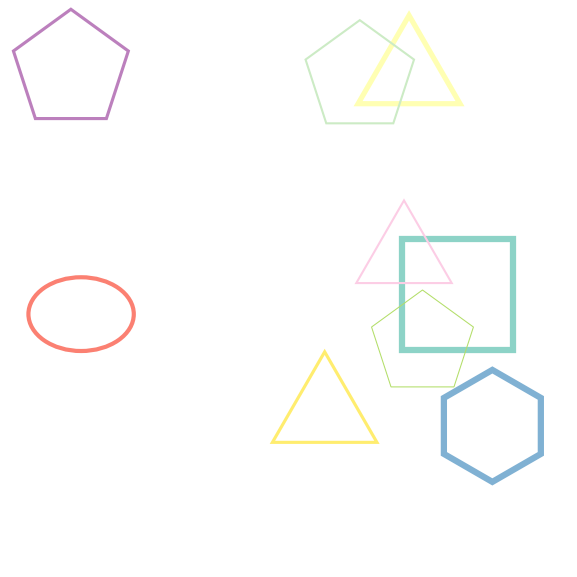[{"shape": "square", "thickness": 3, "radius": 0.48, "center": [0.792, 0.49]}, {"shape": "triangle", "thickness": 2.5, "radius": 0.51, "center": [0.708, 0.871]}, {"shape": "oval", "thickness": 2, "radius": 0.46, "center": [0.14, 0.455]}, {"shape": "hexagon", "thickness": 3, "radius": 0.48, "center": [0.853, 0.262]}, {"shape": "pentagon", "thickness": 0.5, "radius": 0.46, "center": [0.732, 0.404]}, {"shape": "triangle", "thickness": 1, "radius": 0.48, "center": [0.7, 0.557]}, {"shape": "pentagon", "thickness": 1.5, "radius": 0.52, "center": [0.123, 0.878]}, {"shape": "pentagon", "thickness": 1, "radius": 0.49, "center": [0.623, 0.865]}, {"shape": "triangle", "thickness": 1.5, "radius": 0.52, "center": [0.562, 0.285]}]